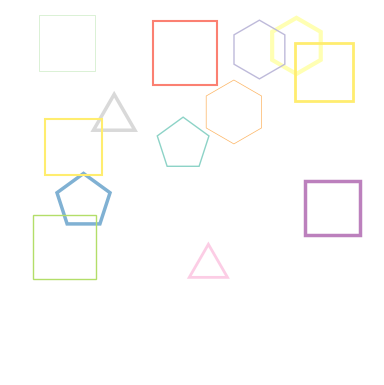[{"shape": "pentagon", "thickness": 1, "radius": 0.35, "center": [0.476, 0.625]}, {"shape": "hexagon", "thickness": 3, "radius": 0.36, "center": [0.77, 0.881]}, {"shape": "hexagon", "thickness": 1, "radius": 0.38, "center": [0.674, 0.871]}, {"shape": "square", "thickness": 1.5, "radius": 0.42, "center": [0.48, 0.861]}, {"shape": "pentagon", "thickness": 2.5, "radius": 0.36, "center": [0.217, 0.477]}, {"shape": "hexagon", "thickness": 0.5, "radius": 0.41, "center": [0.607, 0.709]}, {"shape": "square", "thickness": 1, "radius": 0.41, "center": [0.167, 0.358]}, {"shape": "triangle", "thickness": 2, "radius": 0.29, "center": [0.541, 0.308]}, {"shape": "triangle", "thickness": 2.5, "radius": 0.31, "center": [0.297, 0.693]}, {"shape": "square", "thickness": 2.5, "radius": 0.36, "center": [0.864, 0.46]}, {"shape": "square", "thickness": 0.5, "radius": 0.36, "center": [0.175, 0.888]}, {"shape": "square", "thickness": 2, "radius": 0.38, "center": [0.841, 0.813]}, {"shape": "square", "thickness": 1.5, "radius": 0.37, "center": [0.191, 0.618]}]